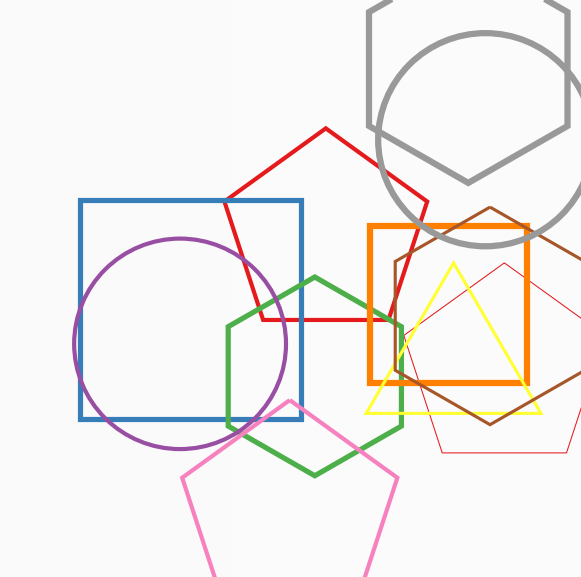[{"shape": "pentagon", "thickness": 2, "radius": 0.92, "center": [0.561, 0.593]}, {"shape": "pentagon", "thickness": 0.5, "radius": 0.91, "center": [0.868, 0.362]}, {"shape": "square", "thickness": 2.5, "radius": 0.95, "center": [0.328, 0.464]}, {"shape": "hexagon", "thickness": 2.5, "radius": 0.86, "center": [0.542, 0.347]}, {"shape": "circle", "thickness": 2, "radius": 0.91, "center": [0.31, 0.404]}, {"shape": "square", "thickness": 3, "radius": 0.68, "center": [0.772, 0.472]}, {"shape": "triangle", "thickness": 1.5, "radius": 0.87, "center": [0.78, 0.37]}, {"shape": "hexagon", "thickness": 1.5, "radius": 0.94, "center": [0.843, 0.452]}, {"shape": "pentagon", "thickness": 2, "radius": 0.97, "center": [0.499, 0.112]}, {"shape": "hexagon", "thickness": 3, "radius": 0.99, "center": [0.806, 0.88]}, {"shape": "circle", "thickness": 3, "radius": 0.92, "center": [0.835, 0.757]}]